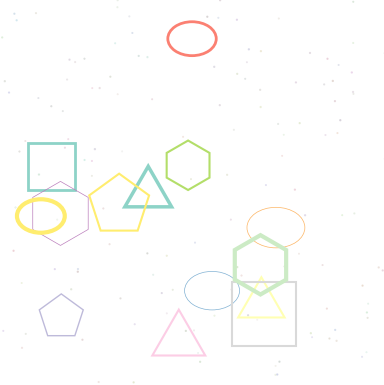[{"shape": "triangle", "thickness": 2.5, "radius": 0.35, "center": [0.385, 0.498]}, {"shape": "square", "thickness": 2, "radius": 0.3, "center": [0.135, 0.567]}, {"shape": "triangle", "thickness": 1.5, "radius": 0.35, "center": [0.679, 0.21]}, {"shape": "pentagon", "thickness": 1, "radius": 0.3, "center": [0.159, 0.177]}, {"shape": "oval", "thickness": 2, "radius": 0.31, "center": [0.499, 0.899]}, {"shape": "oval", "thickness": 0.5, "radius": 0.36, "center": [0.551, 0.245]}, {"shape": "oval", "thickness": 0.5, "radius": 0.38, "center": [0.717, 0.409]}, {"shape": "hexagon", "thickness": 1.5, "radius": 0.32, "center": [0.489, 0.571]}, {"shape": "triangle", "thickness": 1.5, "radius": 0.4, "center": [0.464, 0.116]}, {"shape": "square", "thickness": 1.5, "radius": 0.42, "center": [0.685, 0.184]}, {"shape": "hexagon", "thickness": 0.5, "radius": 0.42, "center": [0.157, 0.446]}, {"shape": "hexagon", "thickness": 3, "radius": 0.39, "center": [0.677, 0.312]}, {"shape": "pentagon", "thickness": 1.5, "radius": 0.41, "center": [0.309, 0.467]}, {"shape": "oval", "thickness": 3, "radius": 0.31, "center": [0.106, 0.439]}]